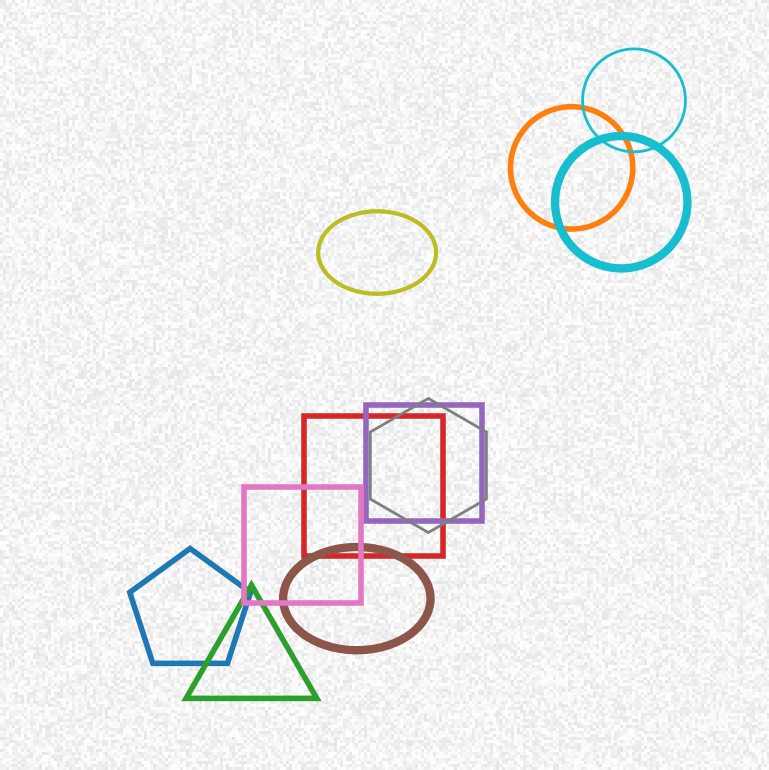[{"shape": "pentagon", "thickness": 2, "radius": 0.41, "center": [0.247, 0.205]}, {"shape": "circle", "thickness": 2, "radius": 0.4, "center": [0.742, 0.782]}, {"shape": "triangle", "thickness": 2, "radius": 0.49, "center": [0.327, 0.142]}, {"shape": "square", "thickness": 2, "radius": 0.45, "center": [0.485, 0.369]}, {"shape": "square", "thickness": 2, "radius": 0.38, "center": [0.55, 0.398]}, {"shape": "oval", "thickness": 3, "radius": 0.48, "center": [0.463, 0.223]}, {"shape": "square", "thickness": 2, "radius": 0.38, "center": [0.393, 0.292]}, {"shape": "hexagon", "thickness": 1, "radius": 0.44, "center": [0.556, 0.395]}, {"shape": "oval", "thickness": 1.5, "radius": 0.38, "center": [0.49, 0.672]}, {"shape": "circle", "thickness": 1, "radius": 0.33, "center": [0.823, 0.87]}, {"shape": "circle", "thickness": 3, "radius": 0.43, "center": [0.807, 0.737]}]